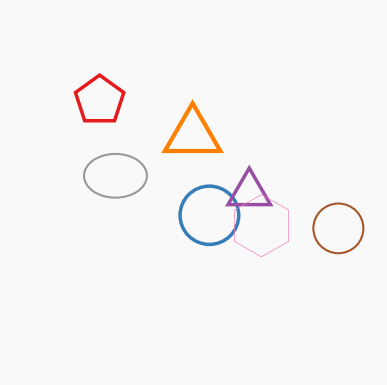[{"shape": "pentagon", "thickness": 2.5, "radius": 0.33, "center": [0.257, 0.739]}, {"shape": "circle", "thickness": 2.5, "radius": 0.38, "center": [0.54, 0.441]}, {"shape": "triangle", "thickness": 2.5, "radius": 0.32, "center": [0.643, 0.5]}, {"shape": "triangle", "thickness": 3, "radius": 0.41, "center": [0.497, 0.649]}, {"shape": "circle", "thickness": 1.5, "radius": 0.32, "center": [0.873, 0.407]}, {"shape": "hexagon", "thickness": 0.5, "radius": 0.4, "center": [0.675, 0.414]}, {"shape": "oval", "thickness": 1.5, "radius": 0.41, "center": [0.298, 0.543]}]